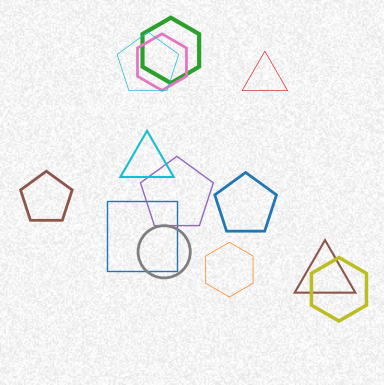[{"shape": "pentagon", "thickness": 2, "radius": 0.42, "center": [0.638, 0.468]}, {"shape": "square", "thickness": 1, "radius": 0.45, "center": [0.369, 0.387]}, {"shape": "hexagon", "thickness": 0.5, "radius": 0.36, "center": [0.596, 0.3]}, {"shape": "hexagon", "thickness": 3, "radius": 0.42, "center": [0.444, 0.869]}, {"shape": "triangle", "thickness": 0.5, "radius": 0.34, "center": [0.688, 0.799]}, {"shape": "pentagon", "thickness": 1, "radius": 0.5, "center": [0.459, 0.494]}, {"shape": "pentagon", "thickness": 2, "radius": 0.35, "center": [0.12, 0.485]}, {"shape": "triangle", "thickness": 1.5, "radius": 0.45, "center": [0.844, 0.285]}, {"shape": "hexagon", "thickness": 2, "radius": 0.37, "center": [0.421, 0.839]}, {"shape": "circle", "thickness": 2, "radius": 0.34, "center": [0.426, 0.346]}, {"shape": "hexagon", "thickness": 2.5, "radius": 0.41, "center": [0.88, 0.249]}, {"shape": "pentagon", "thickness": 0.5, "radius": 0.42, "center": [0.384, 0.833]}, {"shape": "triangle", "thickness": 1.5, "radius": 0.4, "center": [0.382, 0.58]}]